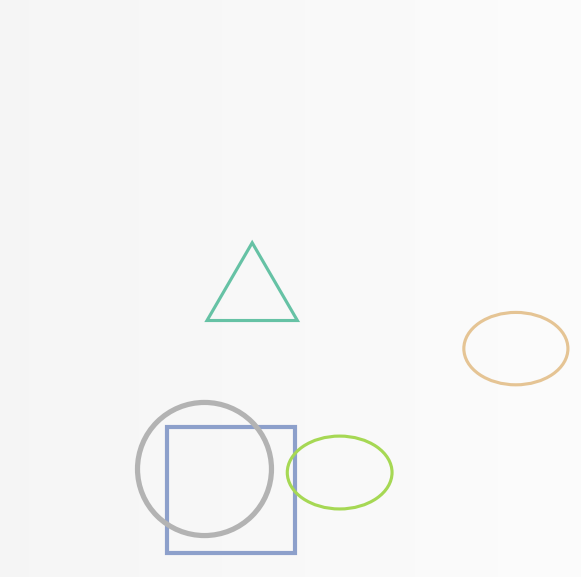[{"shape": "triangle", "thickness": 1.5, "radius": 0.45, "center": [0.434, 0.489]}, {"shape": "square", "thickness": 2, "radius": 0.55, "center": [0.397, 0.151]}, {"shape": "oval", "thickness": 1.5, "radius": 0.45, "center": [0.584, 0.181]}, {"shape": "oval", "thickness": 1.5, "radius": 0.45, "center": [0.888, 0.395]}, {"shape": "circle", "thickness": 2.5, "radius": 0.58, "center": [0.352, 0.187]}]